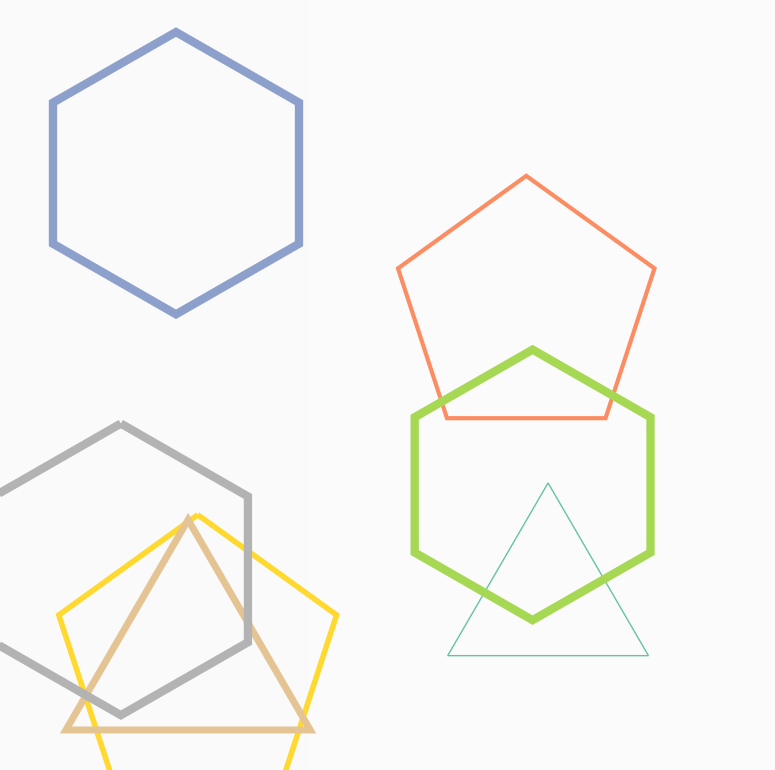[{"shape": "triangle", "thickness": 0.5, "radius": 0.75, "center": [0.707, 0.223]}, {"shape": "pentagon", "thickness": 1.5, "radius": 0.87, "center": [0.679, 0.598]}, {"shape": "hexagon", "thickness": 3, "radius": 0.92, "center": [0.227, 0.775]}, {"shape": "hexagon", "thickness": 3, "radius": 0.88, "center": [0.687, 0.37]}, {"shape": "pentagon", "thickness": 2, "radius": 0.94, "center": [0.255, 0.143]}, {"shape": "triangle", "thickness": 2.5, "radius": 0.91, "center": [0.243, 0.143]}, {"shape": "hexagon", "thickness": 3, "radius": 0.95, "center": [0.156, 0.261]}]